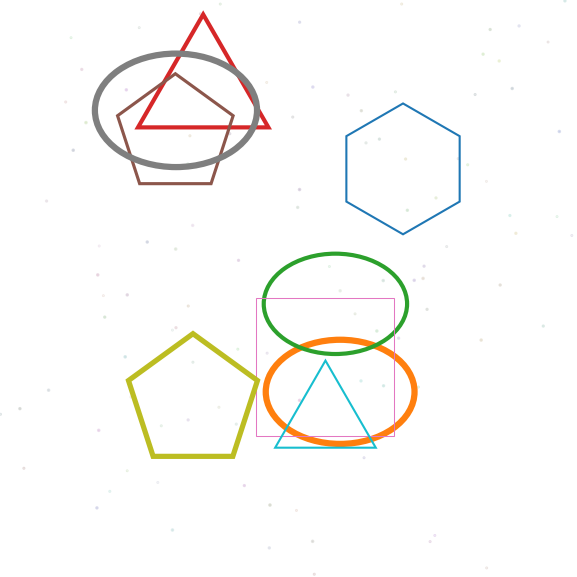[{"shape": "hexagon", "thickness": 1, "radius": 0.57, "center": [0.698, 0.707]}, {"shape": "oval", "thickness": 3, "radius": 0.64, "center": [0.589, 0.321]}, {"shape": "oval", "thickness": 2, "radius": 0.62, "center": [0.581, 0.473]}, {"shape": "triangle", "thickness": 2, "radius": 0.65, "center": [0.352, 0.844]}, {"shape": "pentagon", "thickness": 1.5, "radius": 0.53, "center": [0.304, 0.766]}, {"shape": "square", "thickness": 0.5, "radius": 0.6, "center": [0.563, 0.363]}, {"shape": "oval", "thickness": 3, "radius": 0.7, "center": [0.305, 0.808]}, {"shape": "pentagon", "thickness": 2.5, "radius": 0.59, "center": [0.334, 0.304]}, {"shape": "triangle", "thickness": 1, "radius": 0.5, "center": [0.564, 0.274]}]